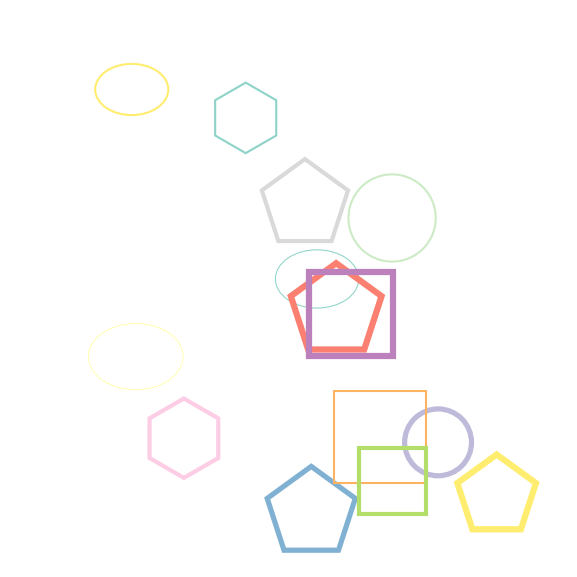[{"shape": "hexagon", "thickness": 1, "radius": 0.31, "center": [0.425, 0.795]}, {"shape": "oval", "thickness": 0.5, "radius": 0.36, "center": [0.549, 0.516]}, {"shape": "oval", "thickness": 0.5, "radius": 0.41, "center": [0.235, 0.382]}, {"shape": "circle", "thickness": 2.5, "radius": 0.29, "center": [0.759, 0.233]}, {"shape": "pentagon", "thickness": 3, "radius": 0.41, "center": [0.582, 0.461]}, {"shape": "pentagon", "thickness": 2.5, "radius": 0.4, "center": [0.539, 0.111]}, {"shape": "square", "thickness": 1, "radius": 0.4, "center": [0.658, 0.242]}, {"shape": "square", "thickness": 2, "radius": 0.29, "center": [0.68, 0.166]}, {"shape": "hexagon", "thickness": 2, "radius": 0.34, "center": [0.318, 0.24]}, {"shape": "pentagon", "thickness": 2, "radius": 0.39, "center": [0.528, 0.645]}, {"shape": "square", "thickness": 3, "radius": 0.36, "center": [0.608, 0.456]}, {"shape": "circle", "thickness": 1, "radius": 0.38, "center": [0.679, 0.622]}, {"shape": "oval", "thickness": 1, "radius": 0.32, "center": [0.228, 0.844]}, {"shape": "pentagon", "thickness": 3, "radius": 0.36, "center": [0.86, 0.141]}]